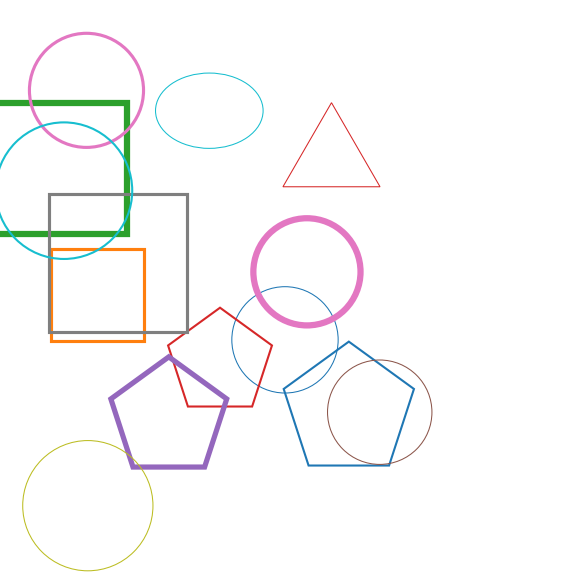[{"shape": "pentagon", "thickness": 1, "radius": 0.59, "center": [0.604, 0.289]}, {"shape": "circle", "thickness": 0.5, "radius": 0.46, "center": [0.493, 0.411]}, {"shape": "square", "thickness": 1.5, "radius": 0.4, "center": [0.169, 0.489]}, {"shape": "square", "thickness": 3, "radius": 0.57, "center": [0.107, 0.707]}, {"shape": "triangle", "thickness": 0.5, "radius": 0.49, "center": [0.574, 0.724]}, {"shape": "pentagon", "thickness": 1, "radius": 0.47, "center": [0.381, 0.372]}, {"shape": "pentagon", "thickness": 2.5, "radius": 0.53, "center": [0.292, 0.276]}, {"shape": "circle", "thickness": 0.5, "radius": 0.45, "center": [0.658, 0.285]}, {"shape": "circle", "thickness": 1.5, "radius": 0.49, "center": [0.15, 0.843]}, {"shape": "circle", "thickness": 3, "radius": 0.46, "center": [0.531, 0.528]}, {"shape": "square", "thickness": 1.5, "radius": 0.6, "center": [0.205, 0.544]}, {"shape": "circle", "thickness": 0.5, "radius": 0.56, "center": [0.152, 0.123]}, {"shape": "circle", "thickness": 1, "radius": 0.59, "center": [0.111, 0.669]}, {"shape": "oval", "thickness": 0.5, "radius": 0.47, "center": [0.362, 0.807]}]